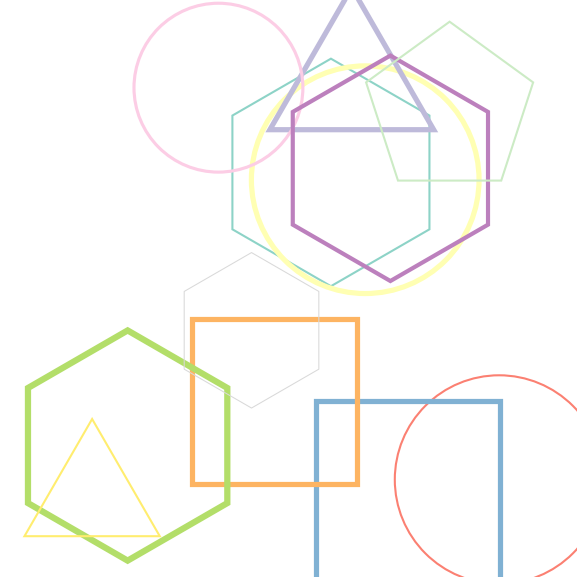[{"shape": "hexagon", "thickness": 1, "radius": 0.98, "center": [0.573, 0.701]}, {"shape": "circle", "thickness": 2.5, "radius": 0.99, "center": [0.632, 0.688]}, {"shape": "triangle", "thickness": 2.5, "radius": 0.82, "center": [0.609, 0.856]}, {"shape": "circle", "thickness": 1, "radius": 0.9, "center": [0.864, 0.169]}, {"shape": "square", "thickness": 2.5, "radius": 0.79, "center": [0.707, 0.147]}, {"shape": "square", "thickness": 2.5, "radius": 0.72, "center": [0.476, 0.305]}, {"shape": "hexagon", "thickness": 3, "radius": 1.0, "center": [0.221, 0.228]}, {"shape": "circle", "thickness": 1.5, "radius": 0.73, "center": [0.378, 0.847]}, {"shape": "hexagon", "thickness": 0.5, "radius": 0.67, "center": [0.436, 0.427]}, {"shape": "hexagon", "thickness": 2, "radius": 0.98, "center": [0.676, 0.708]}, {"shape": "pentagon", "thickness": 1, "radius": 0.76, "center": [0.779, 0.809]}, {"shape": "triangle", "thickness": 1, "radius": 0.68, "center": [0.16, 0.138]}]